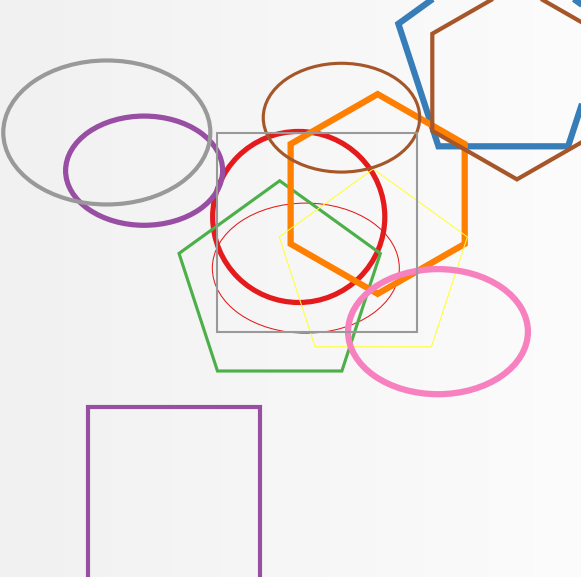[{"shape": "circle", "thickness": 2.5, "radius": 0.74, "center": [0.514, 0.623]}, {"shape": "oval", "thickness": 0.5, "radius": 0.8, "center": [0.526, 0.535]}, {"shape": "pentagon", "thickness": 3, "radius": 0.95, "center": [0.866, 0.899]}, {"shape": "pentagon", "thickness": 1.5, "radius": 0.91, "center": [0.481, 0.504]}, {"shape": "square", "thickness": 2, "radius": 0.74, "center": [0.299, 0.145]}, {"shape": "oval", "thickness": 2.5, "radius": 0.68, "center": [0.248, 0.704]}, {"shape": "hexagon", "thickness": 3, "radius": 0.86, "center": [0.65, 0.663]}, {"shape": "pentagon", "thickness": 0.5, "radius": 0.85, "center": [0.642, 0.536]}, {"shape": "oval", "thickness": 1.5, "radius": 0.67, "center": [0.587, 0.795]}, {"shape": "hexagon", "thickness": 2, "radius": 0.84, "center": [0.889, 0.857]}, {"shape": "oval", "thickness": 3, "radius": 0.77, "center": [0.754, 0.425]}, {"shape": "square", "thickness": 1, "radius": 0.86, "center": [0.545, 0.597]}, {"shape": "oval", "thickness": 2, "radius": 0.89, "center": [0.184, 0.77]}]